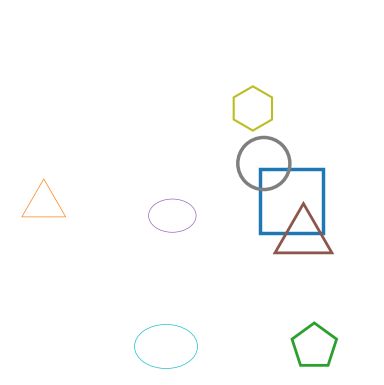[{"shape": "square", "thickness": 2.5, "radius": 0.41, "center": [0.757, 0.478]}, {"shape": "triangle", "thickness": 0.5, "radius": 0.33, "center": [0.114, 0.47]}, {"shape": "pentagon", "thickness": 2, "radius": 0.3, "center": [0.816, 0.1]}, {"shape": "oval", "thickness": 0.5, "radius": 0.31, "center": [0.448, 0.44]}, {"shape": "triangle", "thickness": 2, "radius": 0.43, "center": [0.788, 0.386]}, {"shape": "circle", "thickness": 2.5, "radius": 0.34, "center": [0.685, 0.575]}, {"shape": "hexagon", "thickness": 1.5, "radius": 0.29, "center": [0.657, 0.718]}, {"shape": "oval", "thickness": 0.5, "radius": 0.41, "center": [0.431, 0.1]}]